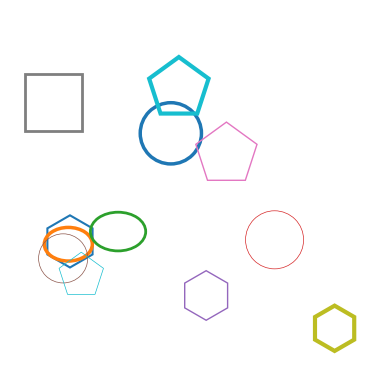[{"shape": "hexagon", "thickness": 1.5, "radius": 0.34, "center": [0.182, 0.373]}, {"shape": "circle", "thickness": 2.5, "radius": 0.4, "center": [0.444, 0.654]}, {"shape": "oval", "thickness": 2.5, "radius": 0.31, "center": [0.177, 0.366]}, {"shape": "oval", "thickness": 2, "radius": 0.36, "center": [0.307, 0.399]}, {"shape": "circle", "thickness": 0.5, "radius": 0.38, "center": [0.713, 0.377]}, {"shape": "hexagon", "thickness": 1, "radius": 0.32, "center": [0.535, 0.233]}, {"shape": "circle", "thickness": 0.5, "radius": 0.32, "center": [0.164, 0.329]}, {"shape": "pentagon", "thickness": 1, "radius": 0.42, "center": [0.588, 0.599]}, {"shape": "square", "thickness": 2, "radius": 0.37, "center": [0.138, 0.735]}, {"shape": "hexagon", "thickness": 3, "radius": 0.29, "center": [0.869, 0.147]}, {"shape": "pentagon", "thickness": 3, "radius": 0.41, "center": [0.465, 0.771]}, {"shape": "pentagon", "thickness": 0.5, "radius": 0.3, "center": [0.211, 0.284]}]